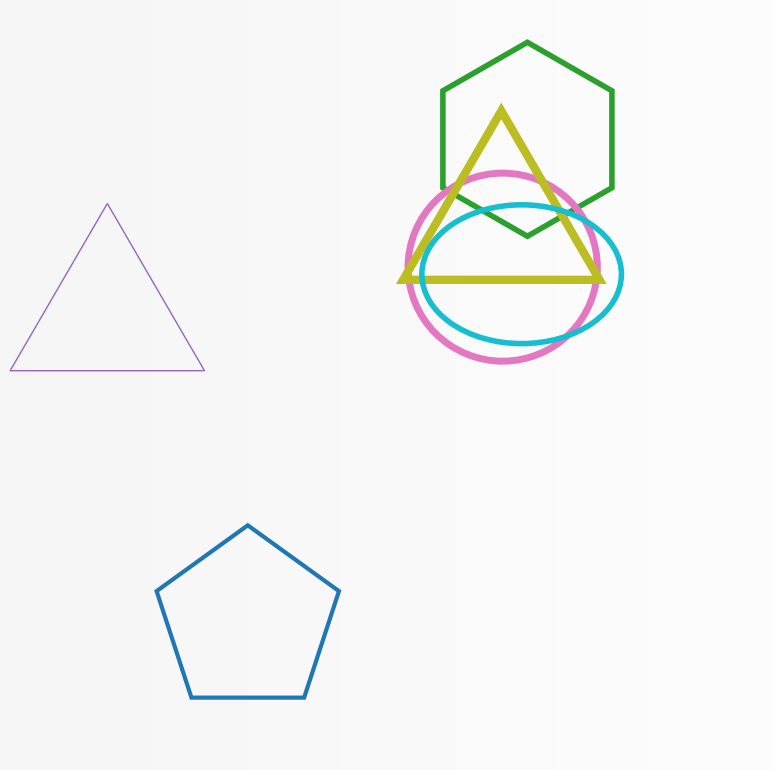[{"shape": "pentagon", "thickness": 1.5, "radius": 0.62, "center": [0.32, 0.194]}, {"shape": "hexagon", "thickness": 2, "radius": 0.63, "center": [0.681, 0.819]}, {"shape": "triangle", "thickness": 0.5, "radius": 0.72, "center": [0.138, 0.591]}, {"shape": "circle", "thickness": 2.5, "radius": 0.61, "center": [0.649, 0.653]}, {"shape": "triangle", "thickness": 3, "radius": 0.73, "center": [0.647, 0.71]}, {"shape": "oval", "thickness": 2, "radius": 0.64, "center": [0.673, 0.644]}]